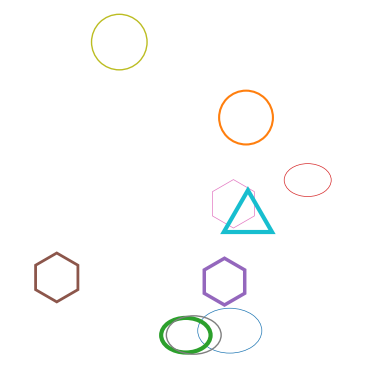[{"shape": "oval", "thickness": 0.5, "radius": 0.42, "center": [0.597, 0.141]}, {"shape": "circle", "thickness": 1.5, "radius": 0.35, "center": [0.639, 0.695]}, {"shape": "oval", "thickness": 3, "radius": 0.32, "center": [0.483, 0.129]}, {"shape": "oval", "thickness": 0.5, "radius": 0.31, "center": [0.799, 0.532]}, {"shape": "hexagon", "thickness": 2.5, "radius": 0.3, "center": [0.583, 0.269]}, {"shape": "hexagon", "thickness": 2, "radius": 0.32, "center": [0.147, 0.279]}, {"shape": "hexagon", "thickness": 0.5, "radius": 0.31, "center": [0.606, 0.471]}, {"shape": "oval", "thickness": 1, "radius": 0.36, "center": [0.503, 0.13]}, {"shape": "circle", "thickness": 1, "radius": 0.36, "center": [0.31, 0.891]}, {"shape": "triangle", "thickness": 3, "radius": 0.36, "center": [0.644, 0.434]}]